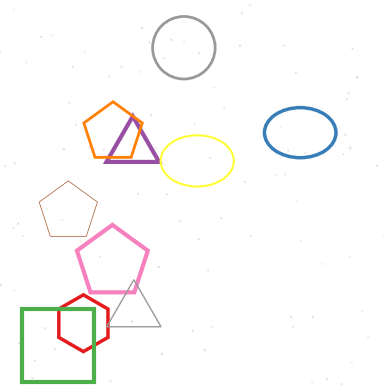[{"shape": "hexagon", "thickness": 2.5, "radius": 0.37, "center": [0.217, 0.161]}, {"shape": "oval", "thickness": 2.5, "radius": 0.46, "center": [0.78, 0.655]}, {"shape": "square", "thickness": 3, "radius": 0.47, "center": [0.151, 0.103]}, {"shape": "triangle", "thickness": 3, "radius": 0.39, "center": [0.345, 0.619]}, {"shape": "pentagon", "thickness": 2, "radius": 0.4, "center": [0.294, 0.656]}, {"shape": "oval", "thickness": 1.5, "radius": 0.48, "center": [0.512, 0.582]}, {"shape": "pentagon", "thickness": 0.5, "radius": 0.4, "center": [0.177, 0.451]}, {"shape": "pentagon", "thickness": 3, "radius": 0.48, "center": [0.292, 0.319]}, {"shape": "circle", "thickness": 2, "radius": 0.41, "center": [0.478, 0.876]}, {"shape": "triangle", "thickness": 1, "radius": 0.41, "center": [0.348, 0.192]}]